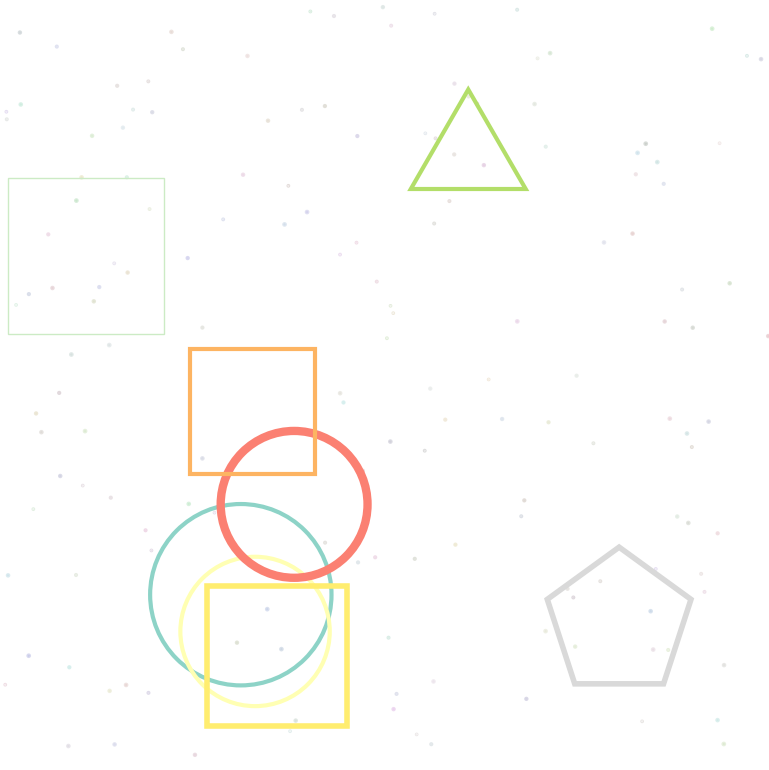[{"shape": "circle", "thickness": 1.5, "radius": 0.59, "center": [0.313, 0.228]}, {"shape": "circle", "thickness": 1.5, "radius": 0.49, "center": [0.331, 0.18]}, {"shape": "circle", "thickness": 3, "radius": 0.48, "center": [0.382, 0.345]}, {"shape": "square", "thickness": 1.5, "radius": 0.41, "center": [0.328, 0.466]}, {"shape": "triangle", "thickness": 1.5, "radius": 0.43, "center": [0.608, 0.798]}, {"shape": "pentagon", "thickness": 2, "radius": 0.49, "center": [0.804, 0.191]}, {"shape": "square", "thickness": 0.5, "radius": 0.51, "center": [0.111, 0.667]}, {"shape": "square", "thickness": 2, "radius": 0.45, "center": [0.36, 0.148]}]